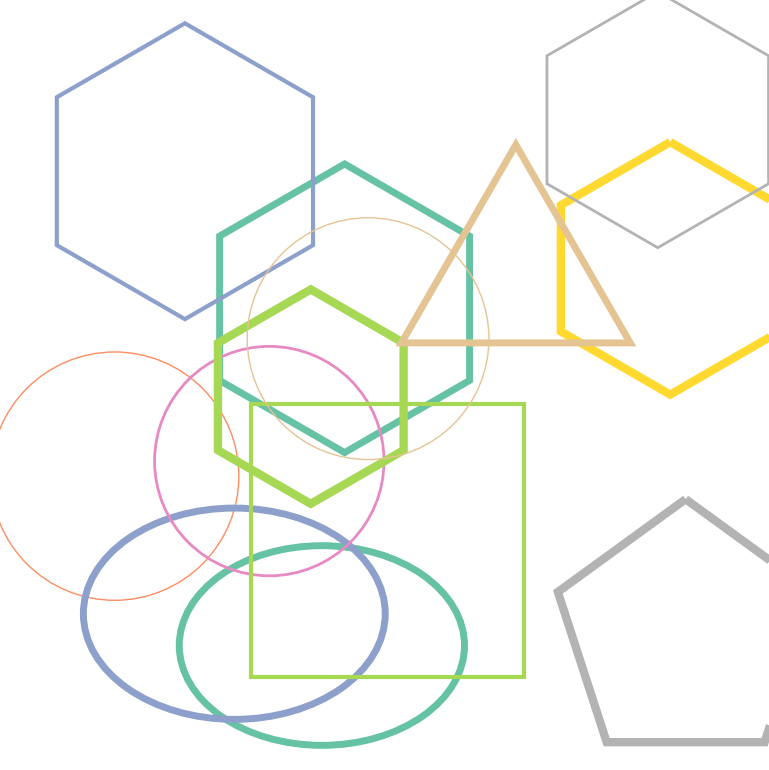[{"shape": "hexagon", "thickness": 2.5, "radius": 0.94, "center": [0.448, 0.6]}, {"shape": "oval", "thickness": 2.5, "radius": 0.93, "center": [0.418, 0.162]}, {"shape": "circle", "thickness": 0.5, "radius": 0.81, "center": [0.149, 0.382]}, {"shape": "hexagon", "thickness": 1.5, "radius": 0.96, "center": [0.24, 0.778]}, {"shape": "oval", "thickness": 2.5, "radius": 0.98, "center": [0.304, 0.203]}, {"shape": "circle", "thickness": 1, "radius": 0.74, "center": [0.35, 0.401]}, {"shape": "hexagon", "thickness": 3, "radius": 0.7, "center": [0.404, 0.485]}, {"shape": "square", "thickness": 1.5, "radius": 0.89, "center": [0.503, 0.298]}, {"shape": "hexagon", "thickness": 3, "radius": 0.82, "center": [0.87, 0.652]}, {"shape": "circle", "thickness": 0.5, "radius": 0.78, "center": [0.478, 0.56]}, {"shape": "triangle", "thickness": 2.5, "radius": 0.86, "center": [0.67, 0.64]}, {"shape": "hexagon", "thickness": 1, "radius": 0.83, "center": [0.854, 0.844]}, {"shape": "pentagon", "thickness": 3, "radius": 0.87, "center": [0.89, 0.177]}]